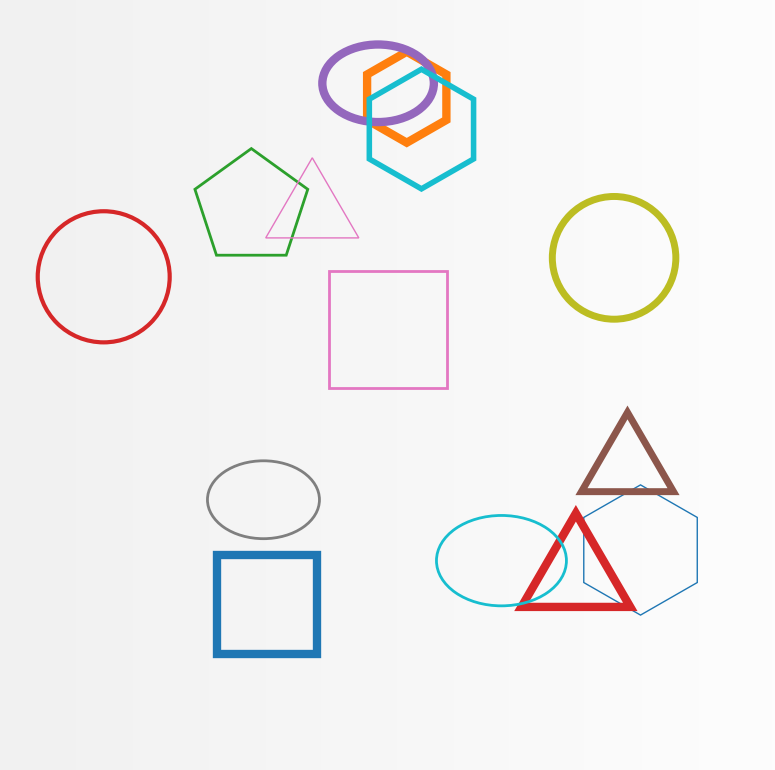[{"shape": "square", "thickness": 3, "radius": 0.32, "center": [0.344, 0.215]}, {"shape": "hexagon", "thickness": 0.5, "radius": 0.42, "center": [0.826, 0.286]}, {"shape": "hexagon", "thickness": 3, "radius": 0.3, "center": [0.525, 0.874]}, {"shape": "pentagon", "thickness": 1, "radius": 0.38, "center": [0.324, 0.73]}, {"shape": "triangle", "thickness": 3, "radius": 0.41, "center": [0.743, 0.252]}, {"shape": "circle", "thickness": 1.5, "radius": 0.43, "center": [0.134, 0.641]}, {"shape": "oval", "thickness": 3, "radius": 0.36, "center": [0.488, 0.892]}, {"shape": "triangle", "thickness": 2.5, "radius": 0.34, "center": [0.81, 0.396]}, {"shape": "triangle", "thickness": 0.5, "radius": 0.35, "center": [0.403, 0.726]}, {"shape": "square", "thickness": 1, "radius": 0.38, "center": [0.501, 0.573]}, {"shape": "oval", "thickness": 1, "radius": 0.36, "center": [0.34, 0.351]}, {"shape": "circle", "thickness": 2.5, "radius": 0.4, "center": [0.792, 0.665]}, {"shape": "hexagon", "thickness": 2, "radius": 0.39, "center": [0.544, 0.832]}, {"shape": "oval", "thickness": 1, "radius": 0.42, "center": [0.647, 0.272]}]